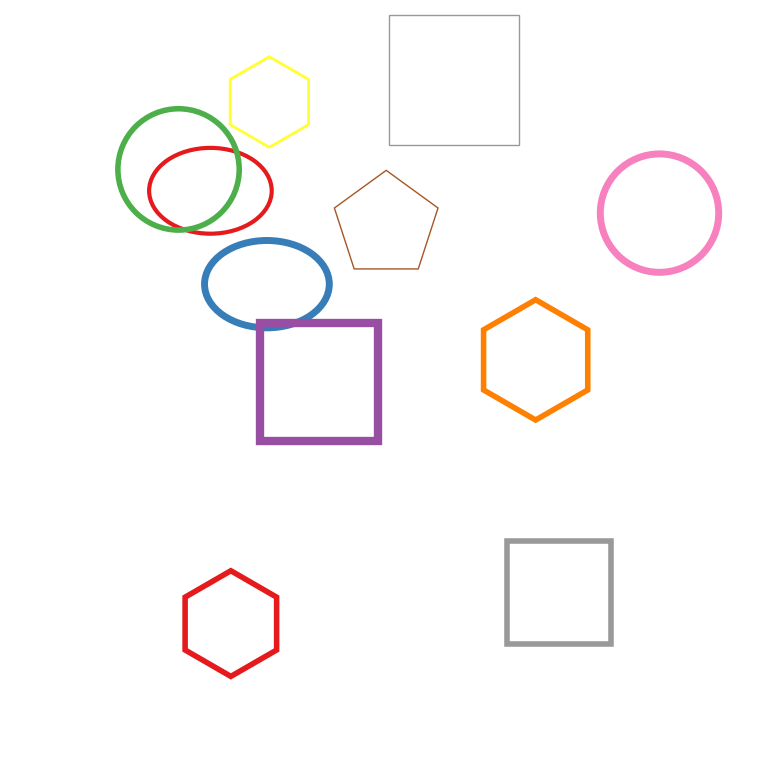[{"shape": "oval", "thickness": 1.5, "radius": 0.4, "center": [0.273, 0.752]}, {"shape": "hexagon", "thickness": 2, "radius": 0.34, "center": [0.3, 0.19]}, {"shape": "oval", "thickness": 2.5, "radius": 0.41, "center": [0.347, 0.631]}, {"shape": "circle", "thickness": 2, "radius": 0.39, "center": [0.232, 0.78]}, {"shape": "square", "thickness": 3, "radius": 0.38, "center": [0.415, 0.504]}, {"shape": "hexagon", "thickness": 2, "radius": 0.39, "center": [0.696, 0.533]}, {"shape": "hexagon", "thickness": 1, "radius": 0.29, "center": [0.35, 0.868]}, {"shape": "pentagon", "thickness": 0.5, "radius": 0.35, "center": [0.502, 0.708]}, {"shape": "circle", "thickness": 2.5, "radius": 0.38, "center": [0.857, 0.723]}, {"shape": "square", "thickness": 0.5, "radius": 0.42, "center": [0.59, 0.897]}, {"shape": "square", "thickness": 2, "radius": 0.34, "center": [0.726, 0.231]}]